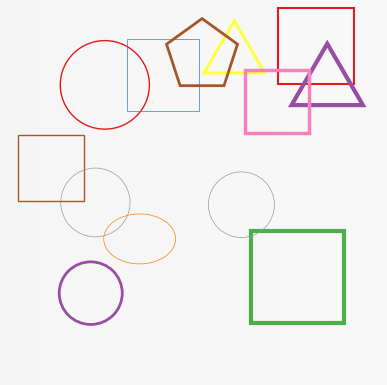[{"shape": "circle", "thickness": 1, "radius": 0.57, "center": [0.271, 0.78]}, {"shape": "square", "thickness": 1.5, "radius": 0.49, "center": [0.815, 0.881]}, {"shape": "square", "thickness": 0.5, "radius": 0.47, "center": [0.421, 0.805]}, {"shape": "square", "thickness": 3, "radius": 0.59, "center": [0.768, 0.281]}, {"shape": "triangle", "thickness": 3, "radius": 0.53, "center": [0.844, 0.78]}, {"shape": "circle", "thickness": 2, "radius": 0.41, "center": [0.234, 0.239]}, {"shape": "oval", "thickness": 0.5, "radius": 0.46, "center": [0.36, 0.379]}, {"shape": "triangle", "thickness": 2, "radius": 0.45, "center": [0.605, 0.856]}, {"shape": "square", "thickness": 1, "radius": 0.43, "center": [0.131, 0.563]}, {"shape": "pentagon", "thickness": 2, "radius": 0.48, "center": [0.521, 0.855]}, {"shape": "square", "thickness": 2.5, "radius": 0.41, "center": [0.715, 0.736]}, {"shape": "circle", "thickness": 0.5, "radius": 0.43, "center": [0.623, 0.468]}, {"shape": "circle", "thickness": 0.5, "radius": 0.45, "center": [0.246, 0.474]}]